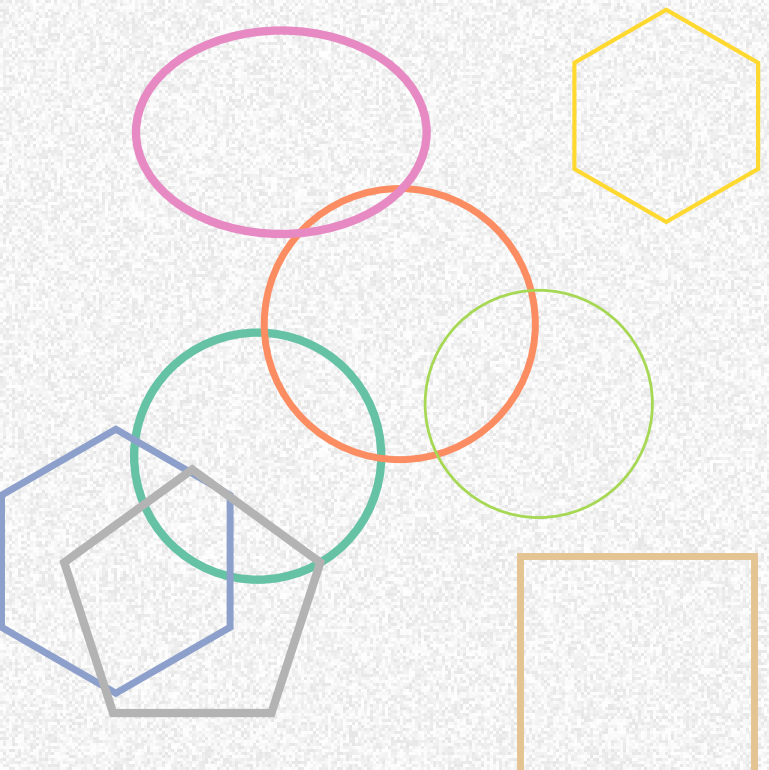[{"shape": "circle", "thickness": 3, "radius": 0.8, "center": [0.335, 0.408]}, {"shape": "circle", "thickness": 2.5, "radius": 0.88, "center": [0.519, 0.579]}, {"shape": "hexagon", "thickness": 2.5, "radius": 0.86, "center": [0.15, 0.271]}, {"shape": "oval", "thickness": 3, "radius": 0.94, "center": [0.365, 0.828]}, {"shape": "circle", "thickness": 1, "radius": 0.74, "center": [0.7, 0.475]}, {"shape": "hexagon", "thickness": 1.5, "radius": 0.69, "center": [0.865, 0.85]}, {"shape": "square", "thickness": 2.5, "radius": 0.76, "center": [0.827, 0.127]}, {"shape": "pentagon", "thickness": 3, "radius": 0.87, "center": [0.25, 0.215]}]